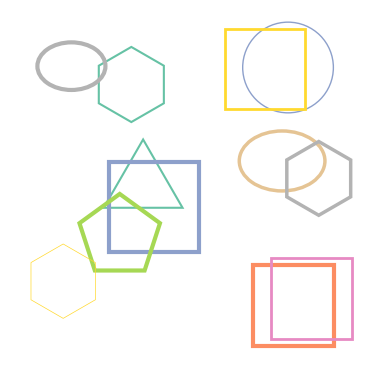[{"shape": "triangle", "thickness": 1.5, "radius": 0.59, "center": [0.372, 0.519]}, {"shape": "hexagon", "thickness": 1.5, "radius": 0.49, "center": [0.341, 0.781]}, {"shape": "square", "thickness": 3, "radius": 0.52, "center": [0.763, 0.206]}, {"shape": "square", "thickness": 3, "radius": 0.58, "center": [0.401, 0.464]}, {"shape": "circle", "thickness": 1, "radius": 0.59, "center": [0.748, 0.825]}, {"shape": "square", "thickness": 2, "radius": 0.52, "center": [0.809, 0.225]}, {"shape": "pentagon", "thickness": 3, "radius": 0.55, "center": [0.311, 0.386]}, {"shape": "square", "thickness": 2, "radius": 0.52, "center": [0.688, 0.821]}, {"shape": "hexagon", "thickness": 0.5, "radius": 0.48, "center": [0.164, 0.27]}, {"shape": "oval", "thickness": 2.5, "radius": 0.56, "center": [0.733, 0.582]}, {"shape": "hexagon", "thickness": 2.5, "radius": 0.48, "center": [0.828, 0.537]}, {"shape": "oval", "thickness": 3, "radius": 0.44, "center": [0.185, 0.828]}]